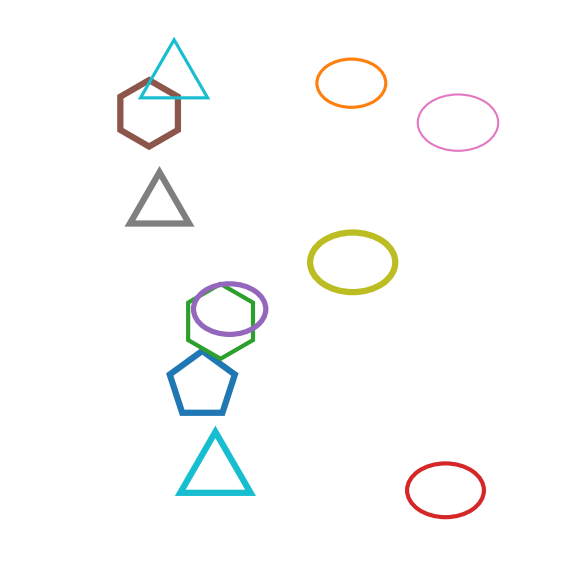[{"shape": "pentagon", "thickness": 3, "radius": 0.3, "center": [0.35, 0.332]}, {"shape": "oval", "thickness": 1.5, "radius": 0.3, "center": [0.608, 0.855]}, {"shape": "hexagon", "thickness": 2, "radius": 0.32, "center": [0.382, 0.443]}, {"shape": "oval", "thickness": 2, "radius": 0.33, "center": [0.771, 0.15]}, {"shape": "oval", "thickness": 2.5, "radius": 0.31, "center": [0.398, 0.464]}, {"shape": "hexagon", "thickness": 3, "radius": 0.29, "center": [0.258, 0.803]}, {"shape": "oval", "thickness": 1, "radius": 0.35, "center": [0.793, 0.787]}, {"shape": "triangle", "thickness": 3, "radius": 0.3, "center": [0.276, 0.642]}, {"shape": "oval", "thickness": 3, "radius": 0.37, "center": [0.611, 0.545]}, {"shape": "triangle", "thickness": 3, "radius": 0.35, "center": [0.373, 0.181]}, {"shape": "triangle", "thickness": 1.5, "radius": 0.34, "center": [0.301, 0.863]}]